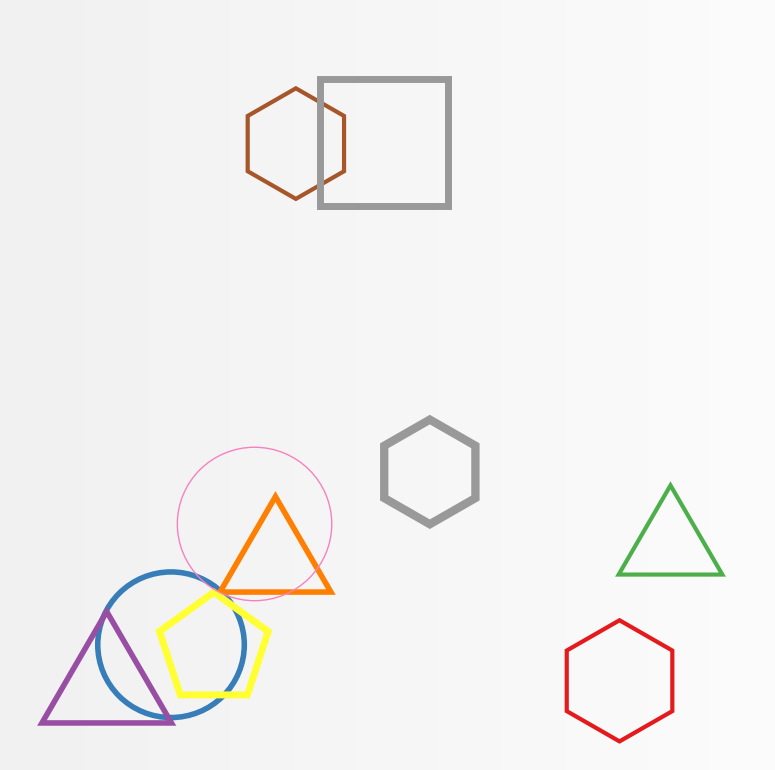[{"shape": "hexagon", "thickness": 1.5, "radius": 0.39, "center": [0.799, 0.116]}, {"shape": "circle", "thickness": 2, "radius": 0.47, "center": [0.221, 0.163]}, {"shape": "triangle", "thickness": 1.5, "radius": 0.39, "center": [0.865, 0.292]}, {"shape": "triangle", "thickness": 2, "radius": 0.48, "center": [0.138, 0.109]}, {"shape": "triangle", "thickness": 2, "radius": 0.41, "center": [0.355, 0.272]}, {"shape": "pentagon", "thickness": 2.5, "radius": 0.37, "center": [0.276, 0.157]}, {"shape": "hexagon", "thickness": 1.5, "radius": 0.36, "center": [0.382, 0.814]}, {"shape": "circle", "thickness": 0.5, "radius": 0.5, "center": [0.328, 0.32]}, {"shape": "square", "thickness": 2.5, "radius": 0.41, "center": [0.496, 0.815]}, {"shape": "hexagon", "thickness": 3, "radius": 0.34, "center": [0.555, 0.387]}]